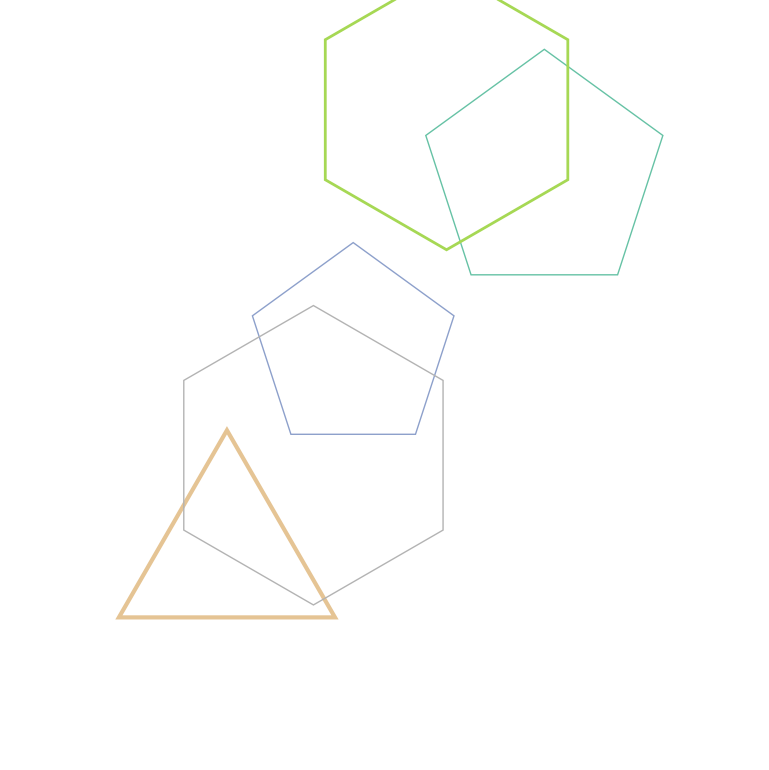[{"shape": "pentagon", "thickness": 0.5, "radius": 0.81, "center": [0.707, 0.774]}, {"shape": "pentagon", "thickness": 0.5, "radius": 0.69, "center": [0.459, 0.547]}, {"shape": "hexagon", "thickness": 1, "radius": 0.91, "center": [0.58, 0.858]}, {"shape": "triangle", "thickness": 1.5, "radius": 0.81, "center": [0.295, 0.279]}, {"shape": "hexagon", "thickness": 0.5, "radius": 0.97, "center": [0.407, 0.409]}]